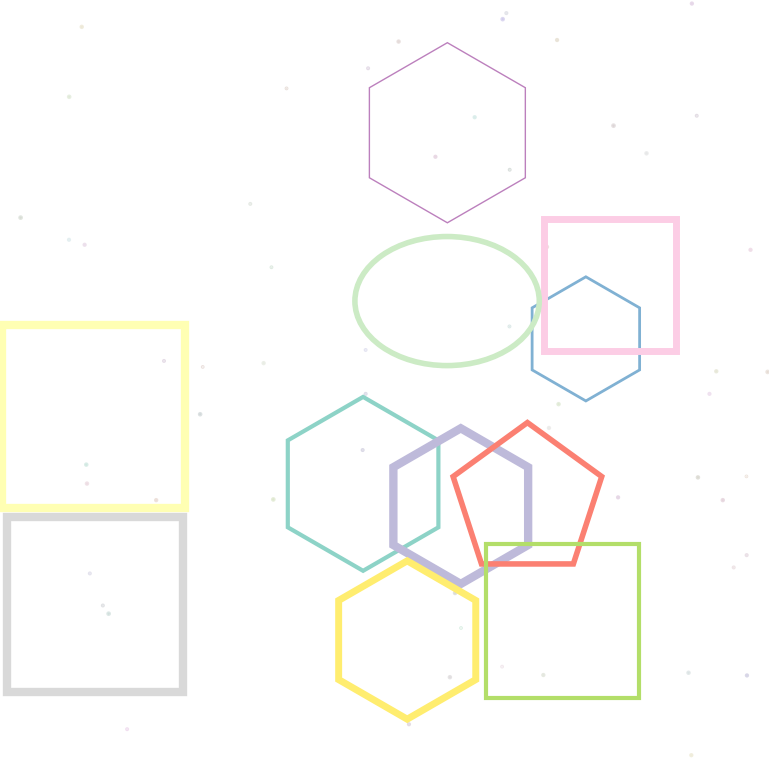[{"shape": "hexagon", "thickness": 1.5, "radius": 0.56, "center": [0.472, 0.372]}, {"shape": "square", "thickness": 3, "radius": 0.59, "center": [0.121, 0.459]}, {"shape": "hexagon", "thickness": 3, "radius": 0.51, "center": [0.598, 0.343]}, {"shape": "pentagon", "thickness": 2, "radius": 0.51, "center": [0.685, 0.35]}, {"shape": "hexagon", "thickness": 1, "radius": 0.4, "center": [0.761, 0.56]}, {"shape": "square", "thickness": 1.5, "radius": 0.5, "center": [0.73, 0.193]}, {"shape": "square", "thickness": 2.5, "radius": 0.43, "center": [0.792, 0.63]}, {"shape": "square", "thickness": 3, "radius": 0.57, "center": [0.124, 0.215]}, {"shape": "hexagon", "thickness": 0.5, "radius": 0.58, "center": [0.581, 0.828]}, {"shape": "oval", "thickness": 2, "radius": 0.6, "center": [0.581, 0.609]}, {"shape": "hexagon", "thickness": 2.5, "radius": 0.51, "center": [0.529, 0.169]}]